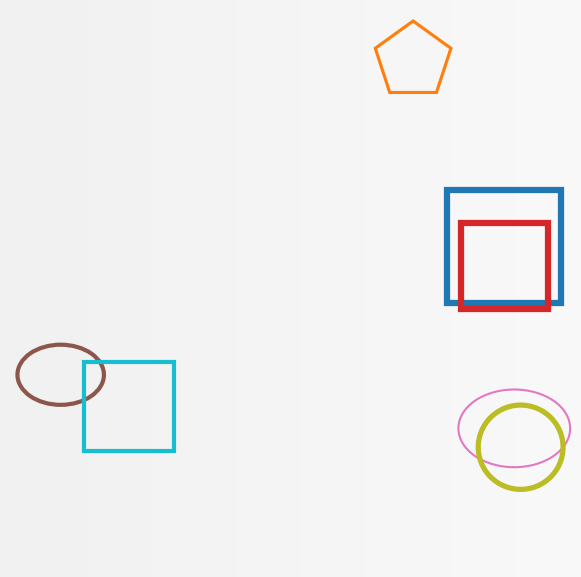[{"shape": "square", "thickness": 3, "radius": 0.49, "center": [0.867, 0.572]}, {"shape": "pentagon", "thickness": 1.5, "radius": 0.34, "center": [0.711, 0.894]}, {"shape": "square", "thickness": 3, "radius": 0.37, "center": [0.868, 0.538]}, {"shape": "oval", "thickness": 2, "radius": 0.37, "center": [0.104, 0.35]}, {"shape": "oval", "thickness": 1, "radius": 0.48, "center": [0.885, 0.257]}, {"shape": "circle", "thickness": 2.5, "radius": 0.36, "center": [0.896, 0.225]}, {"shape": "square", "thickness": 2, "radius": 0.39, "center": [0.222, 0.295]}]